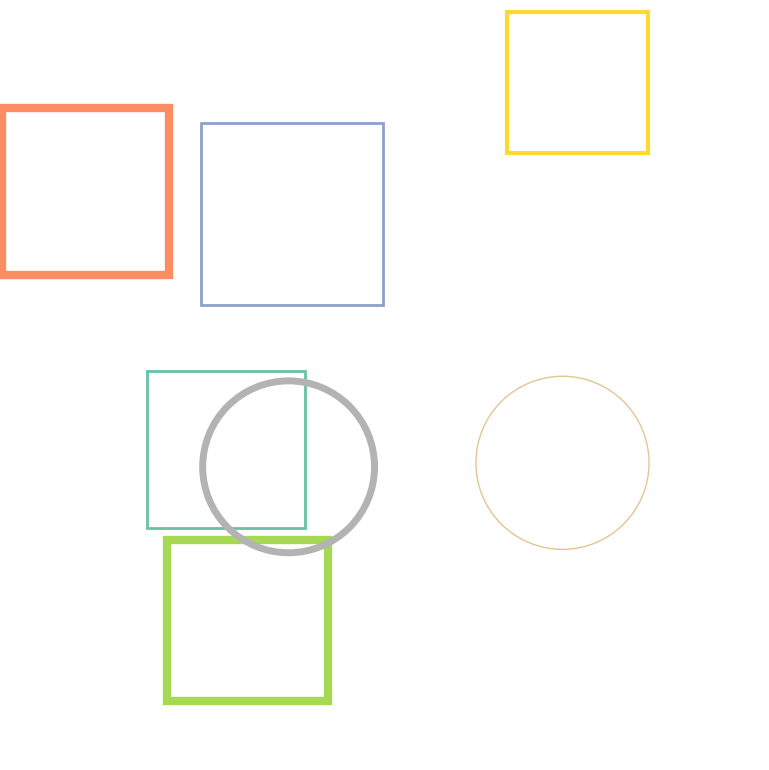[{"shape": "square", "thickness": 1, "radius": 0.51, "center": [0.293, 0.416]}, {"shape": "square", "thickness": 3, "radius": 0.54, "center": [0.111, 0.751]}, {"shape": "square", "thickness": 1, "radius": 0.59, "center": [0.379, 0.722]}, {"shape": "square", "thickness": 3, "radius": 0.52, "center": [0.322, 0.194]}, {"shape": "square", "thickness": 1.5, "radius": 0.46, "center": [0.75, 0.893]}, {"shape": "circle", "thickness": 0.5, "radius": 0.56, "center": [0.73, 0.399]}, {"shape": "circle", "thickness": 2.5, "radius": 0.56, "center": [0.375, 0.394]}]